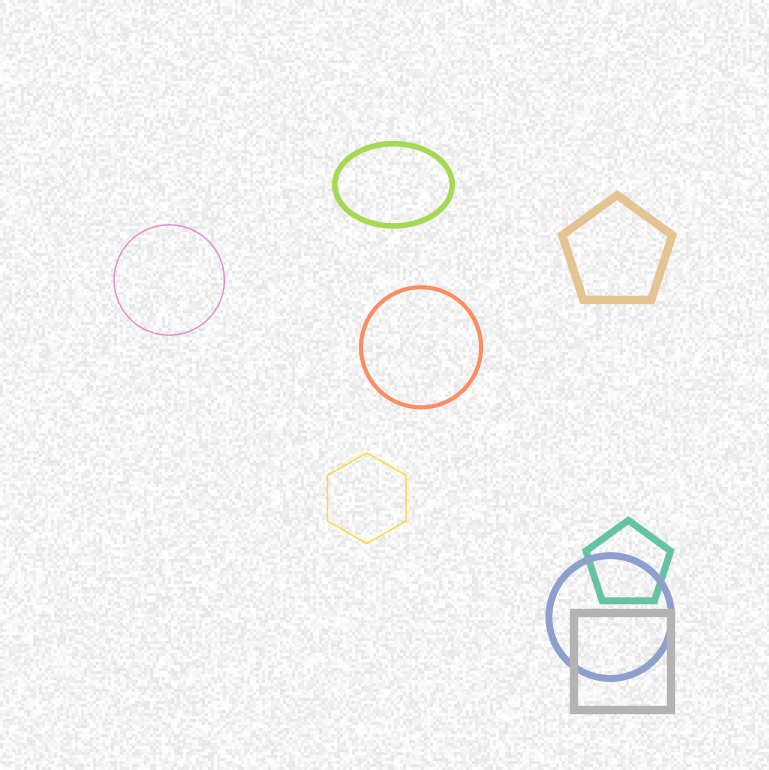[{"shape": "pentagon", "thickness": 2.5, "radius": 0.29, "center": [0.816, 0.267]}, {"shape": "circle", "thickness": 1.5, "radius": 0.39, "center": [0.547, 0.549]}, {"shape": "circle", "thickness": 2.5, "radius": 0.4, "center": [0.793, 0.199]}, {"shape": "circle", "thickness": 0.5, "radius": 0.36, "center": [0.22, 0.636]}, {"shape": "oval", "thickness": 2, "radius": 0.38, "center": [0.511, 0.76]}, {"shape": "hexagon", "thickness": 0.5, "radius": 0.29, "center": [0.476, 0.353]}, {"shape": "pentagon", "thickness": 3, "radius": 0.38, "center": [0.802, 0.671]}, {"shape": "square", "thickness": 3, "radius": 0.31, "center": [0.808, 0.141]}]